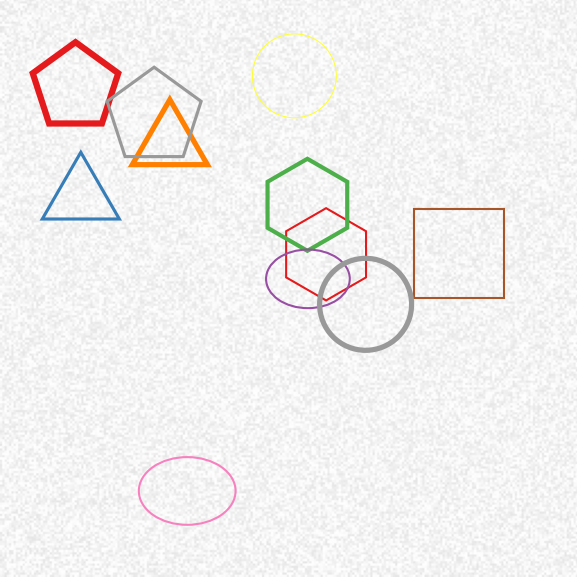[{"shape": "pentagon", "thickness": 3, "radius": 0.39, "center": [0.131, 0.848]}, {"shape": "hexagon", "thickness": 1, "radius": 0.4, "center": [0.565, 0.559]}, {"shape": "triangle", "thickness": 1.5, "radius": 0.39, "center": [0.14, 0.658]}, {"shape": "hexagon", "thickness": 2, "radius": 0.4, "center": [0.532, 0.644]}, {"shape": "oval", "thickness": 1, "radius": 0.36, "center": [0.533, 0.516]}, {"shape": "triangle", "thickness": 2.5, "radius": 0.38, "center": [0.294, 0.752]}, {"shape": "circle", "thickness": 0.5, "radius": 0.36, "center": [0.51, 0.868]}, {"shape": "square", "thickness": 1, "radius": 0.39, "center": [0.795, 0.56]}, {"shape": "oval", "thickness": 1, "radius": 0.42, "center": [0.324, 0.149]}, {"shape": "pentagon", "thickness": 1.5, "radius": 0.43, "center": [0.267, 0.797]}, {"shape": "circle", "thickness": 2.5, "radius": 0.4, "center": [0.633, 0.472]}]